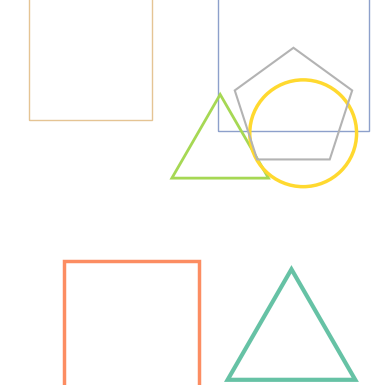[{"shape": "triangle", "thickness": 3, "radius": 0.96, "center": [0.757, 0.109]}, {"shape": "square", "thickness": 2.5, "radius": 0.88, "center": [0.342, 0.146]}, {"shape": "square", "thickness": 1, "radius": 0.98, "center": [0.762, 0.857]}, {"shape": "triangle", "thickness": 2, "radius": 0.72, "center": [0.572, 0.61]}, {"shape": "circle", "thickness": 2.5, "radius": 0.69, "center": [0.787, 0.654]}, {"shape": "square", "thickness": 1, "radius": 0.8, "center": [0.236, 0.848]}, {"shape": "pentagon", "thickness": 1.5, "radius": 0.8, "center": [0.762, 0.716]}]